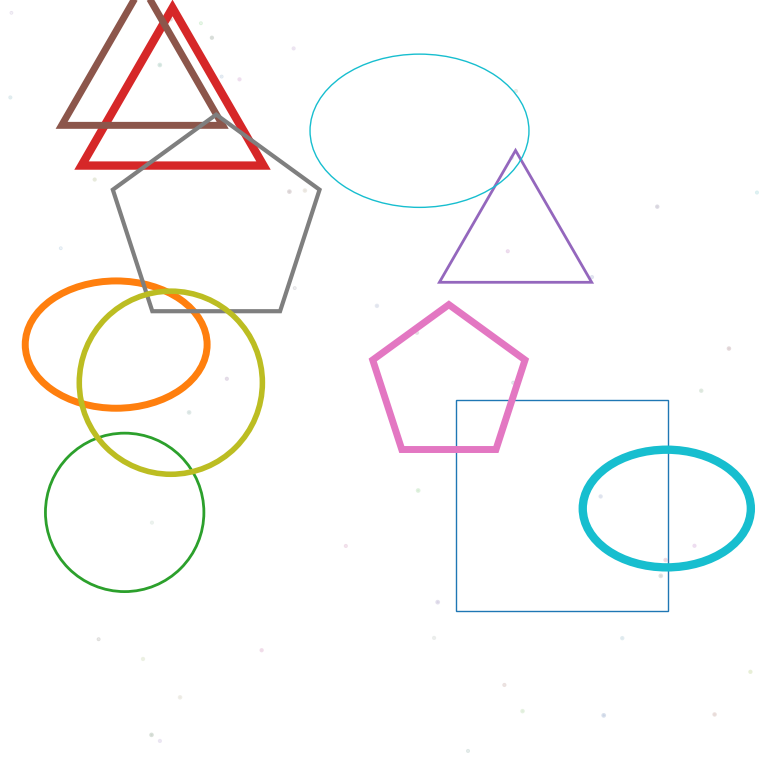[{"shape": "square", "thickness": 0.5, "radius": 0.69, "center": [0.73, 0.343]}, {"shape": "oval", "thickness": 2.5, "radius": 0.59, "center": [0.151, 0.552]}, {"shape": "circle", "thickness": 1, "radius": 0.51, "center": [0.162, 0.335]}, {"shape": "triangle", "thickness": 3, "radius": 0.68, "center": [0.224, 0.853]}, {"shape": "triangle", "thickness": 1, "radius": 0.57, "center": [0.67, 0.69]}, {"shape": "triangle", "thickness": 2.5, "radius": 0.6, "center": [0.185, 0.898]}, {"shape": "pentagon", "thickness": 2.5, "radius": 0.52, "center": [0.583, 0.5]}, {"shape": "pentagon", "thickness": 1.5, "radius": 0.71, "center": [0.281, 0.71]}, {"shape": "circle", "thickness": 2, "radius": 0.59, "center": [0.222, 0.503]}, {"shape": "oval", "thickness": 0.5, "radius": 0.71, "center": [0.545, 0.83]}, {"shape": "oval", "thickness": 3, "radius": 0.55, "center": [0.866, 0.34]}]